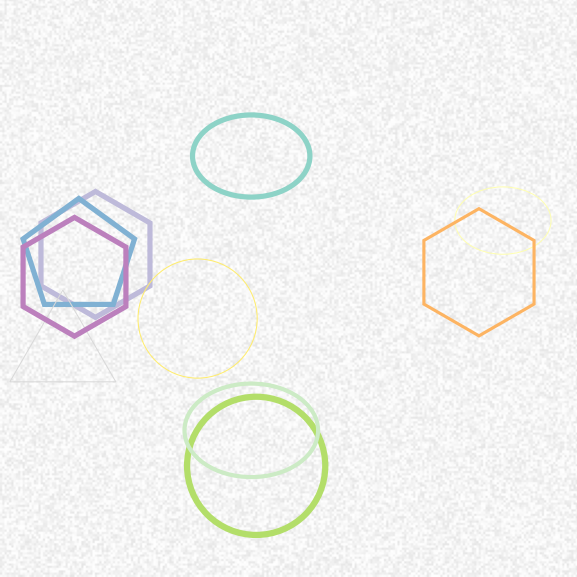[{"shape": "oval", "thickness": 2.5, "radius": 0.51, "center": [0.435, 0.729]}, {"shape": "oval", "thickness": 0.5, "radius": 0.42, "center": [0.871, 0.617]}, {"shape": "hexagon", "thickness": 2.5, "radius": 0.54, "center": [0.165, 0.559]}, {"shape": "pentagon", "thickness": 2.5, "radius": 0.51, "center": [0.136, 0.554]}, {"shape": "hexagon", "thickness": 1.5, "radius": 0.55, "center": [0.829, 0.528]}, {"shape": "circle", "thickness": 3, "radius": 0.6, "center": [0.444, 0.192]}, {"shape": "triangle", "thickness": 0.5, "radius": 0.53, "center": [0.109, 0.391]}, {"shape": "hexagon", "thickness": 2.5, "radius": 0.51, "center": [0.129, 0.52]}, {"shape": "oval", "thickness": 2, "radius": 0.58, "center": [0.435, 0.254]}, {"shape": "circle", "thickness": 0.5, "radius": 0.52, "center": [0.342, 0.448]}]